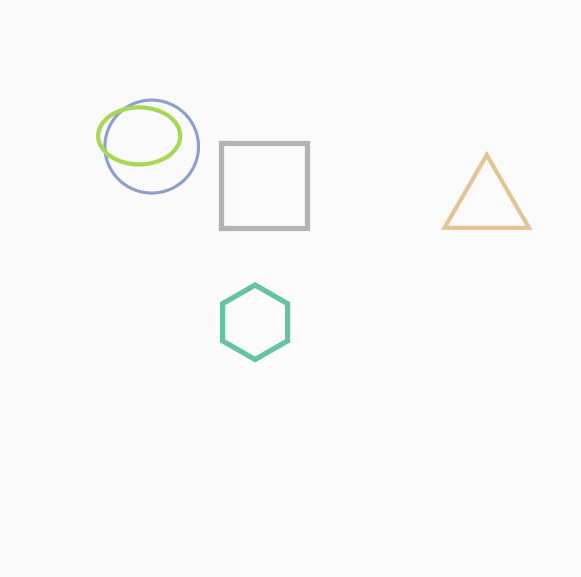[{"shape": "hexagon", "thickness": 2.5, "radius": 0.32, "center": [0.439, 0.441]}, {"shape": "circle", "thickness": 1.5, "radius": 0.4, "center": [0.261, 0.745]}, {"shape": "oval", "thickness": 2, "radius": 0.35, "center": [0.239, 0.764]}, {"shape": "triangle", "thickness": 2, "radius": 0.42, "center": [0.837, 0.647]}, {"shape": "square", "thickness": 2.5, "radius": 0.37, "center": [0.454, 0.677]}]